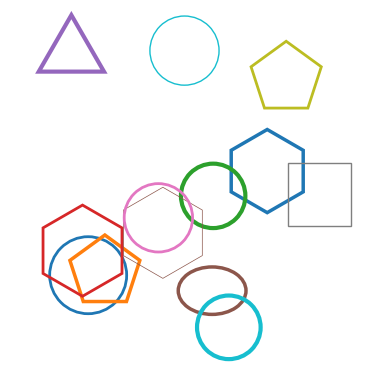[{"shape": "circle", "thickness": 2, "radius": 0.5, "center": [0.229, 0.285]}, {"shape": "hexagon", "thickness": 2.5, "radius": 0.54, "center": [0.694, 0.556]}, {"shape": "pentagon", "thickness": 2.5, "radius": 0.48, "center": [0.272, 0.294]}, {"shape": "circle", "thickness": 3, "radius": 0.42, "center": [0.554, 0.491]}, {"shape": "hexagon", "thickness": 2, "radius": 0.59, "center": [0.214, 0.349]}, {"shape": "triangle", "thickness": 3, "radius": 0.49, "center": [0.185, 0.863]}, {"shape": "hexagon", "thickness": 0.5, "radius": 0.59, "center": [0.423, 0.395]}, {"shape": "oval", "thickness": 2.5, "radius": 0.44, "center": [0.551, 0.245]}, {"shape": "circle", "thickness": 2, "radius": 0.44, "center": [0.411, 0.434]}, {"shape": "square", "thickness": 1, "radius": 0.41, "center": [0.829, 0.495]}, {"shape": "pentagon", "thickness": 2, "radius": 0.48, "center": [0.743, 0.797]}, {"shape": "circle", "thickness": 3, "radius": 0.41, "center": [0.594, 0.15]}, {"shape": "circle", "thickness": 1, "radius": 0.45, "center": [0.479, 0.869]}]